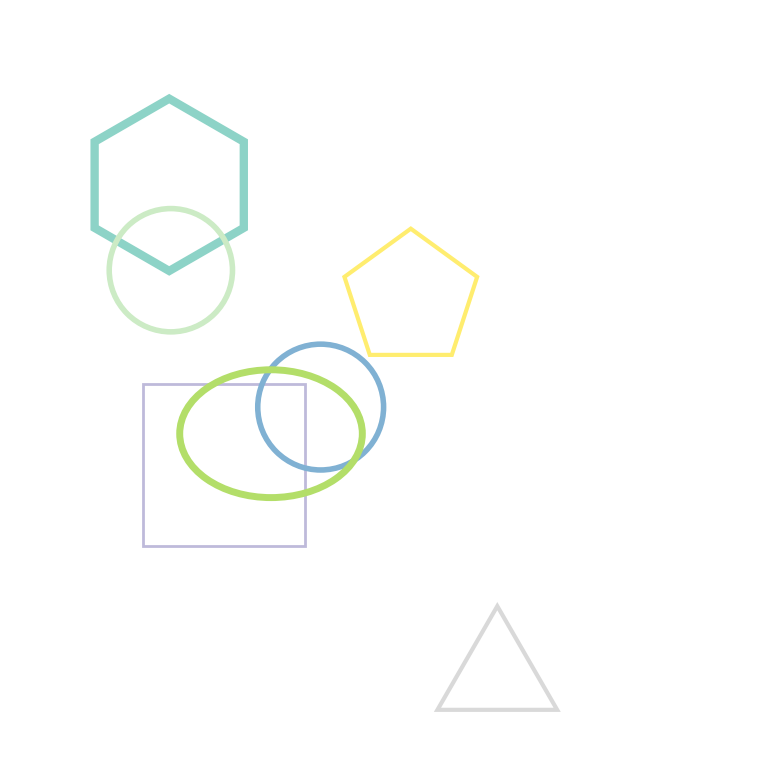[{"shape": "hexagon", "thickness": 3, "radius": 0.56, "center": [0.22, 0.76]}, {"shape": "square", "thickness": 1, "radius": 0.53, "center": [0.291, 0.396]}, {"shape": "circle", "thickness": 2, "radius": 0.41, "center": [0.416, 0.471]}, {"shape": "oval", "thickness": 2.5, "radius": 0.59, "center": [0.352, 0.437]}, {"shape": "triangle", "thickness": 1.5, "radius": 0.45, "center": [0.646, 0.123]}, {"shape": "circle", "thickness": 2, "radius": 0.4, "center": [0.222, 0.649]}, {"shape": "pentagon", "thickness": 1.5, "radius": 0.45, "center": [0.533, 0.612]}]